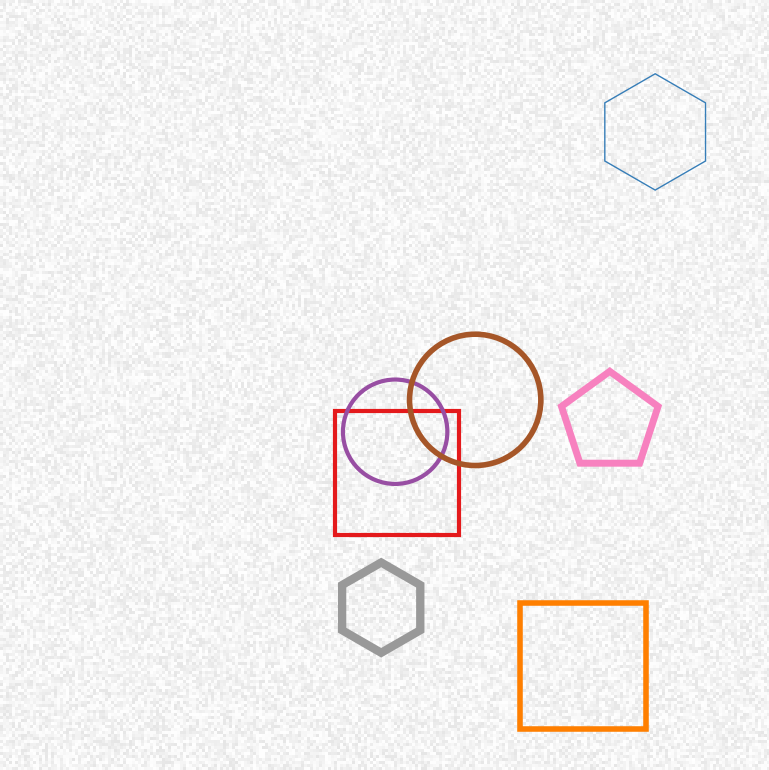[{"shape": "square", "thickness": 1.5, "radius": 0.4, "center": [0.515, 0.386]}, {"shape": "hexagon", "thickness": 0.5, "radius": 0.38, "center": [0.851, 0.829]}, {"shape": "circle", "thickness": 1.5, "radius": 0.34, "center": [0.513, 0.439]}, {"shape": "square", "thickness": 2, "radius": 0.41, "center": [0.758, 0.135]}, {"shape": "circle", "thickness": 2, "radius": 0.43, "center": [0.617, 0.481]}, {"shape": "pentagon", "thickness": 2.5, "radius": 0.33, "center": [0.792, 0.452]}, {"shape": "hexagon", "thickness": 3, "radius": 0.29, "center": [0.495, 0.211]}]